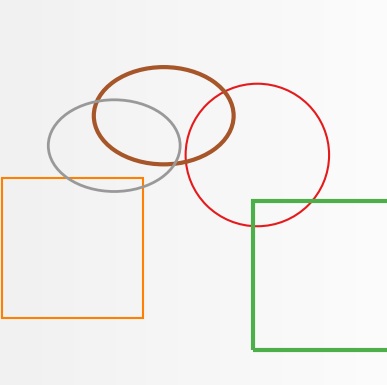[{"shape": "circle", "thickness": 1.5, "radius": 0.93, "center": [0.664, 0.597]}, {"shape": "square", "thickness": 3, "radius": 0.97, "center": [0.848, 0.284]}, {"shape": "square", "thickness": 1.5, "radius": 0.91, "center": [0.187, 0.355]}, {"shape": "oval", "thickness": 3, "radius": 0.9, "center": [0.422, 0.699]}, {"shape": "oval", "thickness": 2, "radius": 0.85, "center": [0.295, 0.622]}]